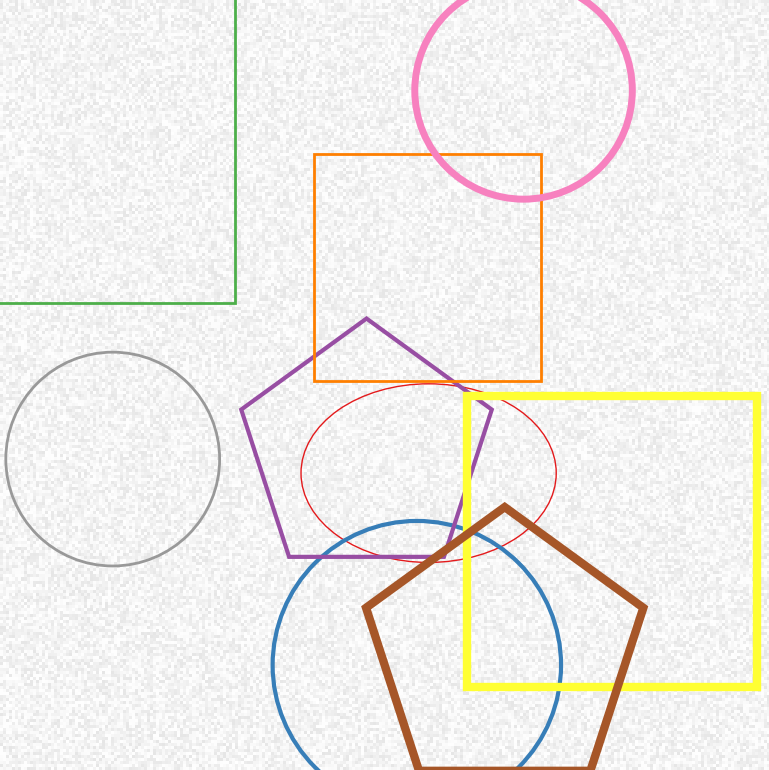[{"shape": "oval", "thickness": 0.5, "radius": 0.83, "center": [0.557, 0.386]}, {"shape": "circle", "thickness": 1.5, "radius": 0.94, "center": [0.541, 0.136]}, {"shape": "square", "thickness": 1, "radius": 0.99, "center": [0.107, 0.804]}, {"shape": "pentagon", "thickness": 1.5, "radius": 0.86, "center": [0.476, 0.415]}, {"shape": "square", "thickness": 1, "radius": 0.74, "center": [0.556, 0.653]}, {"shape": "square", "thickness": 3, "radius": 0.94, "center": [0.795, 0.297]}, {"shape": "pentagon", "thickness": 3, "radius": 0.95, "center": [0.655, 0.152]}, {"shape": "circle", "thickness": 2.5, "radius": 0.71, "center": [0.68, 0.883]}, {"shape": "circle", "thickness": 1, "radius": 0.69, "center": [0.146, 0.404]}]